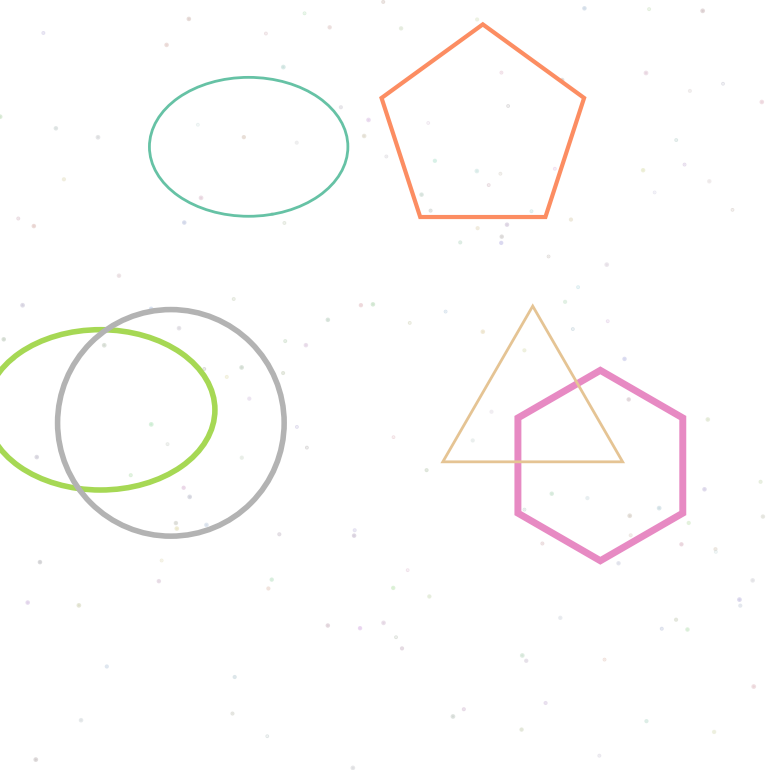[{"shape": "oval", "thickness": 1, "radius": 0.64, "center": [0.323, 0.809]}, {"shape": "pentagon", "thickness": 1.5, "radius": 0.69, "center": [0.627, 0.83]}, {"shape": "hexagon", "thickness": 2.5, "radius": 0.62, "center": [0.78, 0.395]}, {"shape": "oval", "thickness": 2, "radius": 0.74, "center": [0.13, 0.468]}, {"shape": "triangle", "thickness": 1, "radius": 0.67, "center": [0.692, 0.468]}, {"shape": "circle", "thickness": 2, "radius": 0.74, "center": [0.222, 0.451]}]